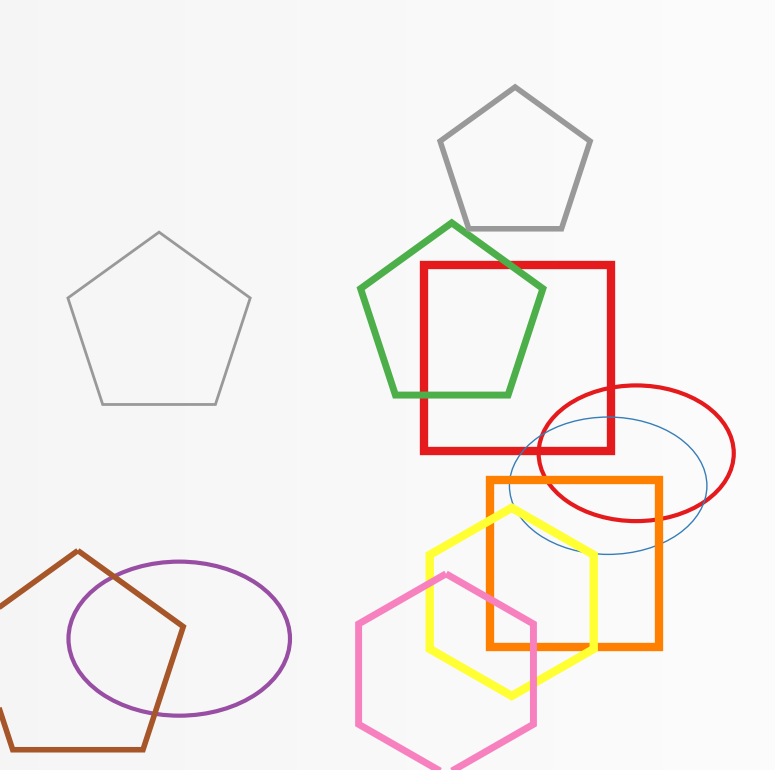[{"shape": "oval", "thickness": 1.5, "radius": 0.63, "center": [0.821, 0.411]}, {"shape": "square", "thickness": 3, "radius": 0.6, "center": [0.668, 0.535]}, {"shape": "oval", "thickness": 0.5, "radius": 0.64, "center": [0.785, 0.369]}, {"shape": "pentagon", "thickness": 2.5, "radius": 0.62, "center": [0.583, 0.587]}, {"shape": "oval", "thickness": 1.5, "radius": 0.71, "center": [0.231, 0.171]}, {"shape": "square", "thickness": 3, "radius": 0.54, "center": [0.741, 0.268]}, {"shape": "hexagon", "thickness": 3, "radius": 0.61, "center": [0.66, 0.218]}, {"shape": "pentagon", "thickness": 2, "radius": 0.72, "center": [0.1, 0.142]}, {"shape": "hexagon", "thickness": 2.5, "radius": 0.65, "center": [0.576, 0.125]}, {"shape": "pentagon", "thickness": 2, "radius": 0.51, "center": [0.665, 0.785]}, {"shape": "pentagon", "thickness": 1, "radius": 0.62, "center": [0.205, 0.575]}]